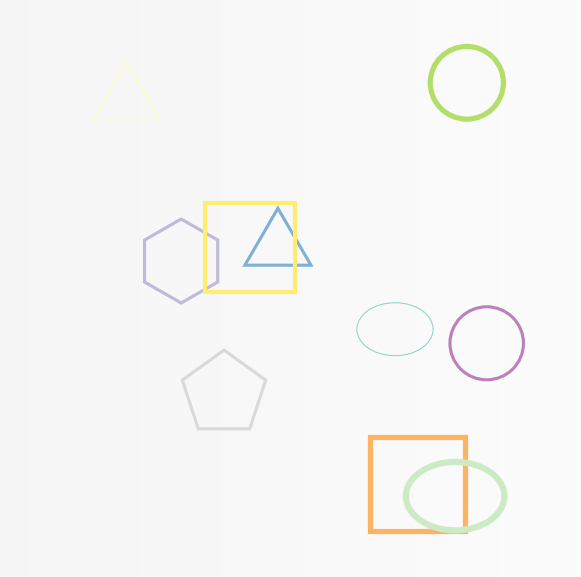[{"shape": "oval", "thickness": 0.5, "radius": 0.33, "center": [0.68, 0.429]}, {"shape": "triangle", "thickness": 0.5, "radius": 0.34, "center": [0.217, 0.823]}, {"shape": "hexagon", "thickness": 1.5, "radius": 0.36, "center": [0.312, 0.547]}, {"shape": "triangle", "thickness": 1.5, "radius": 0.33, "center": [0.478, 0.573]}, {"shape": "square", "thickness": 2.5, "radius": 0.41, "center": [0.718, 0.162]}, {"shape": "circle", "thickness": 2.5, "radius": 0.31, "center": [0.803, 0.856]}, {"shape": "pentagon", "thickness": 1.5, "radius": 0.38, "center": [0.385, 0.318]}, {"shape": "circle", "thickness": 1.5, "radius": 0.32, "center": [0.837, 0.405]}, {"shape": "oval", "thickness": 3, "radius": 0.42, "center": [0.783, 0.14]}, {"shape": "square", "thickness": 2, "radius": 0.38, "center": [0.43, 0.571]}]